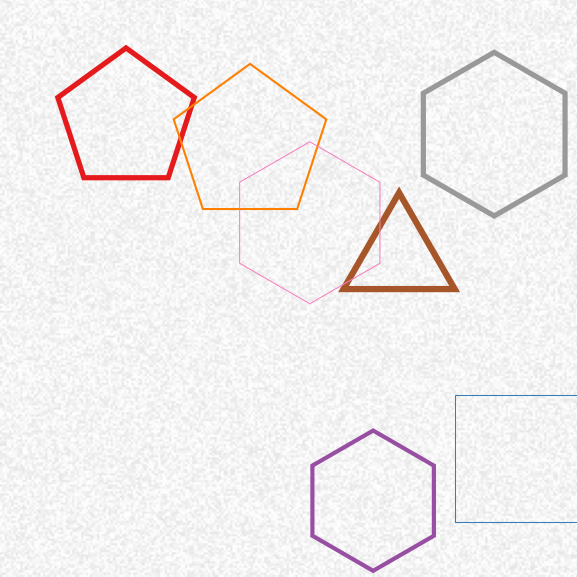[{"shape": "pentagon", "thickness": 2.5, "radius": 0.62, "center": [0.218, 0.792]}, {"shape": "square", "thickness": 0.5, "radius": 0.55, "center": [0.896, 0.205]}, {"shape": "hexagon", "thickness": 2, "radius": 0.61, "center": [0.646, 0.132]}, {"shape": "pentagon", "thickness": 1, "radius": 0.69, "center": [0.433, 0.75]}, {"shape": "triangle", "thickness": 3, "radius": 0.56, "center": [0.691, 0.554]}, {"shape": "hexagon", "thickness": 0.5, "radius": 0.7, "center": [0.536, 0.613]}, {"shape": "hexagon", "thickness": 2.5, "radius": 0.71, "center": [0.856, 0.767]}]